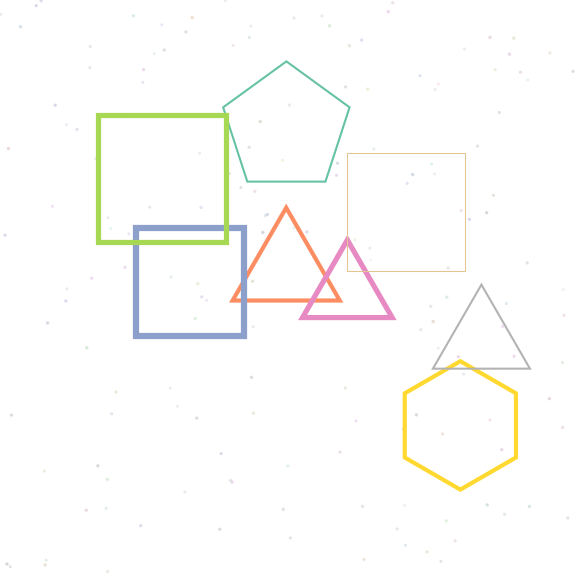[{"shape": "pentagon", "thickness": 1, "radius": 0.58, "center": [0.496, 0.778]}, {"shape": "triangle", "thickness": 2, "radius": 0.54, "center": [0.496, 0.532]}, {"shape": "square", "thickness": 3, "radius": 0.47, "center": [0.329, 0.511]}, {"shape": "triangle", "thickness": 2.5, "radius": 0.45, "center": [0.601, 0.494]}, {"shape": "square", "thickness": 2.5, "radius": 0.55, "center": [0.281, 0.69]}, {"shape": "hexagon", "thickness": 2, "radius": 0.56, "center": [0.797, 0.262]}, {"shape": "square", "thickness": 0.5, "radius": 0.51, "center": [0.703, 0.633]}, {"shape": "triangle", "thickness": 1, "radius": 0.48, "center": [0.834, 0.409]}]